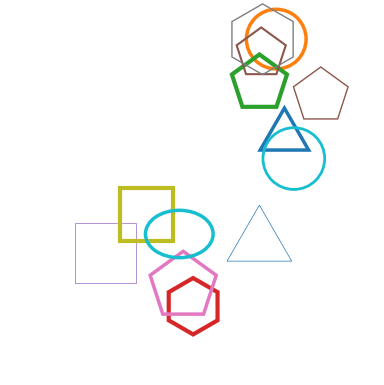[{"shape": "triangle", "thickness": 2.5, "radius": 0.36, "center": [0.739, 0.647]}, {"shape": "triangle", "thickness": 0.5, "radius": 0.48, "center": [0.674, 0.37]}, {"shape": "circle", "thickness": 2.5, "radius": 0.39, "center": [0.718, 0.898]}, {"shape": "pentagon", "thickness": 3, "radius": 0.38, "center": [0.674, 0.783]}, {"shape": "hexagon", "thickness": 3, "radius": 0.37, "center": [0.502, 0.205]}, {"shape": "square", "thickness": 0.5, "radius": 0.4, "center": [0.273, 0.343]}, {"shape": "pentagon", "thickness": 1.5, "radius": 0.34, "center": [0.678, 0.862]}, {"shape": "pentagon", "thickness": 1, "radius": 0.37, "center": [0.833, 0.751]}, {"shape": "pentagon", "thickness": 2.5, "radius": 0.45, "center": [0.476, 0.257]}, {"shape": "hexagon", "thickness": 1, "radius": 0.46, "center": [0.682, 0.898]}, {"shape": "square", "thickness": 3, "radius": 0.35, "center": [0.38, 0.443]}, {"shape": "circle", "thickness": 2, "radius": 0.4, "center": [0.763, 0.588]}, {"shape": "oval", "thickness": 2.5, "radius": 0.44, "center": [0.466, 0.392]}]